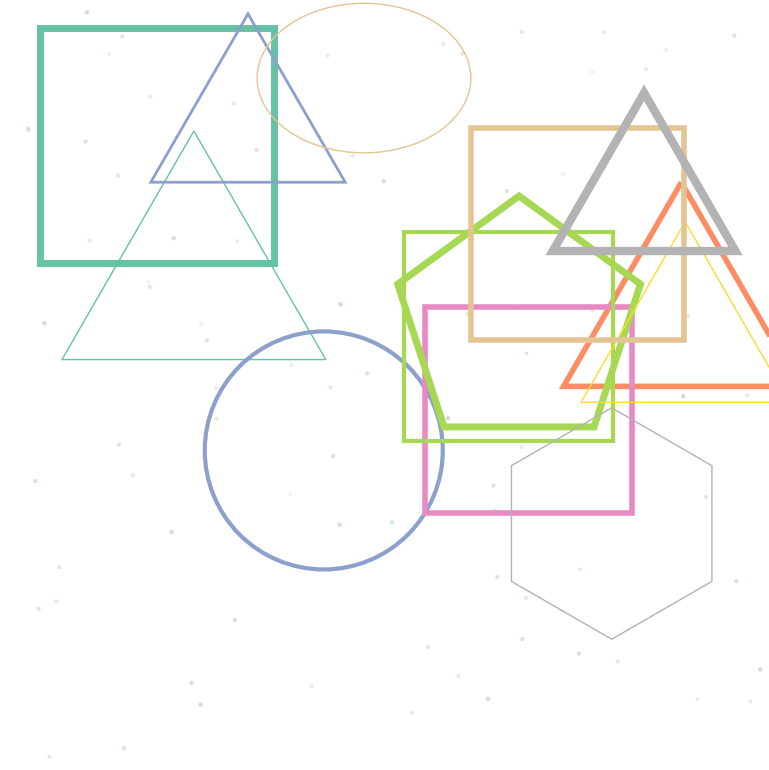[{"shape": "square", "thickness": 2.5, "radius": 0.76, "center": [0.204, 0.811]}, {"shape": "triangle", "thickness": 0.5, "radius": 0.99, "center": [0.252, 0.632]}, {"shape": "triangle", "thickness": 2, "radius": 0.88, "center": [0.885, 0.587]}, {"shape": "triangle", "thickness": 1, "radius": 0.73, "center": [0.322, 0.836]}, {"shape": "circle", "thickness": 1.5, "radius": 0.77, "center": [0.42, 0.415]}, {"shape": "square", "thickness": 2, "radius": 0.67, "center": [0.686, 0.467]}, {"shape": "square", "thickness": 1.5, "radius": 0.68, "center": [0.66, 0.563]}, {"shape": "pentagon", "thickness": 2.5, "radius": 0.83, "center": [0.674, 0.58]}, {"shape": "triangle", "thickness": 0.5, "radius": 0.78, "center": [0.89, 0.556]}, {"shape": "square", "thickness": 2, "radius": 0.69, "center": [0.75, 0.697]}, {"shape": "oval", "thickness": 0.5, "radius": 0.69, "center": [0.473, 0.899]}, {"shape": "triangle", "thickness": 3, "radius": 0.69, "center": [0.837, 0.742]}, {"shape": "hexagon", "thickness": 0.5, "radius": 0.75, "center": [0.794, 0.32]}]